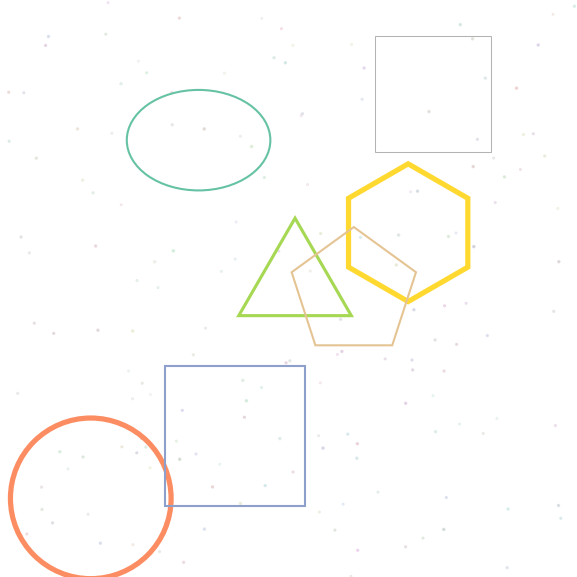[{"shape": "oval", "thickness": 1, "radius": 0.62, "center": [0.344, 0.756]}, {"shape": "circle", "thickness": 2.5, "radius": 0.7, "center": [0.157, 0.136]}, {"shape": "square", "thickness": 1, "radius": 0.61, "center": [0.407, 0.243]}, {"shape": "triangle", "thickness": 1.5, "radius": 0.56, "center": [0.511, 0.509]}, {"shape": "hexagon", "thickness": 2.5, "radius": 0.6, "center": [0.707, 0.596]}, {"shape": "pentagon", "thickness": 1, "radius": 0.57, "center": [0.613, 0.493]}, {"shape": "square", "thickness": 0.5, "radius": 0.5, "center": [0.75, 0.836]}]